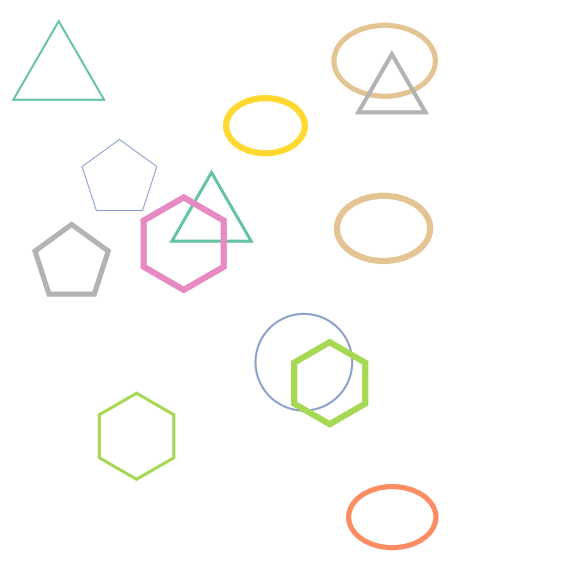[{"shape": "triangle", "thickness": 1.5, "radius": 0.4, "center": [0.366, 0.621]}, {"shape": "triangle", "thickness": 1, "radius": 0.45, "center": [0.102, 0.872]}, {"shape": "oval", "thickness": 2.5, "radius": 0.38, "center": [0.679, 0.104]}, {"shape": "pentagon", "thickness": 0.5, "radius": 0.34, "center": [0.207, 0.69]}, {"shape": "circle", "thickness": 1, "radius": 0.42, "center": [0.526, 0.372]}, {"shape": "hexagon", "thickness": 3, "radius": 0.4, "center": [0.318, 0.577]}, {"shape": "hexagon", "thickness": 1.5, "radius": 0.37, "center": [0.236, 0.244]}, {"shape": "hexagon", "thickness": 3, "radius": 0.36, "center": [0.571, 0.336]}, {"shape": "oval", "thickness": 3, "radius": 0.34, "center": [0.46, 0.781]}, {"shape": "oval", "thickness": 3, "radius": 0.4, "center": [0.664, 0.604]}, {"shape": "oval", "thickness": 2.5, "radius": 0.44, "center": [0.666, 0.894]}, {"shape": "pentagon", "thickness": 2.5, "radius": 0.33, "center": [0.124, 0.544]}, {"shape": "triangle", "thickness": 2, "radius": 0.34, "center": [0.679, 0.838]}]